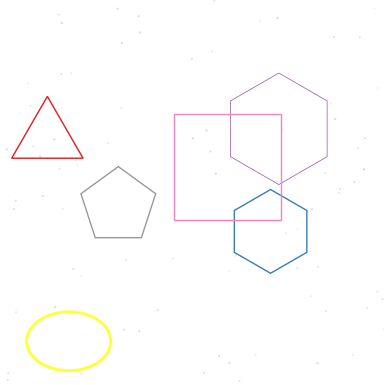[{"shape": "triangle", "thickness": 1, "radius": 0.54, "center": [0.123, 0.643]}, {"shape": "hexagon", "thickness": 1, "radius": 0.54, "center": [0.703, 0.399]}, {"shape": "hexagon", "thickness": 0.5, "radius": 0.72, "center": [0.724, 0.665]}, {"shape": "oval", "thickness": 2, "radius": 0.55, "center": [0.179, 0.114]}, {"shape": "square", "thickness": 1, "radius": 0.69, "center": [0.591, 0.566]}, {"shape": "pentagon", "thickness": 1, "radius": 0.51, "center": [0.307, 0.465]}]